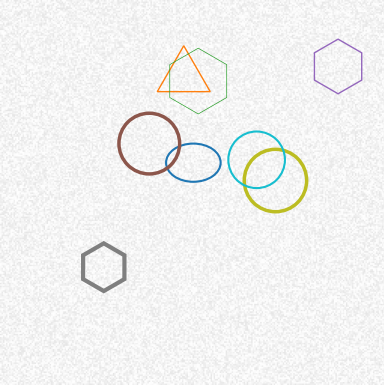[{"shape": "oval", "thickness": 1.5, "radius": 0.35, "center": [0.502, 0.577]}, {"shape": "triangle", "thickness": 1, "radius": 0.4, "center": [0.477, 0.802]}, {"shape": "hexagon", "thickness": 0.5, "radius": 0.43, "center": [0.515, 0.789]}, {"shape": "hexagon", "thickness": 1, "radius": 0.35, "center": [0.878, 0.827]}, {"shape": "circle", "thickness": 2.5, "radius": 0.39, "center": [0.388, 0.627]}, {"shape": "hexagon", "thickness": 3, "radius": 0.31, "center": [0.27, 0.306]}, {"shape": "circle", "thickness": 2.5, "radius": 0.41, "center": [0.715, 0.531]}, {"shape": "circle", "thickness": 1.5, "radius": 0.37, "center": [0.667, 0.585]}]